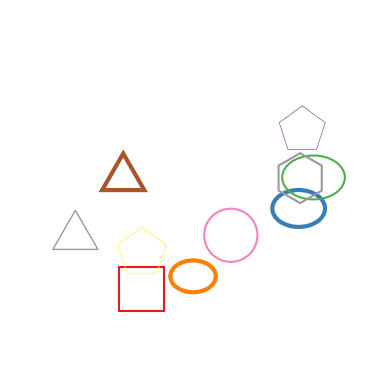[{"shape": "square", "thickness": 1.5, "radius": 0.29, "center": [0.368, 0.249]}, {"shape": "oval", "thickness": 3, "radius": 0.34, "center": [0.776, 0.458]}, {"shape": "oval", "thickness": 1.5, "radius": 0.41, "center": [0.814, 0.539]}, {"shape": "pentagon", "thickness": 0.5, "radius": 0.31, "center": [0.785, 0.662]}, {"shape": "oval", "thickness": 3, "radius": 0.3, "center": [0.502, 0.282]}, {"shape": "pentagon", "thickness": 0.5, "radius": 0.33, "center": [0.369, 0.344]}, {"shape": "triangle", "thickness": 3, "radius": 0.32, "center": [0.32, 0.538]}, {"shape": "circle", "thickness": 1.5, "radius": 0.35, "center": [0.599, 0.389]}, {"shape": "hexagon", "thickness": 1.5, "radius": 0.32, "center": [0.78, 0.537]}, {"shape": "triangle", "thickness": 1, "radius": 0.34, "center": [0.196, 0.386]}]